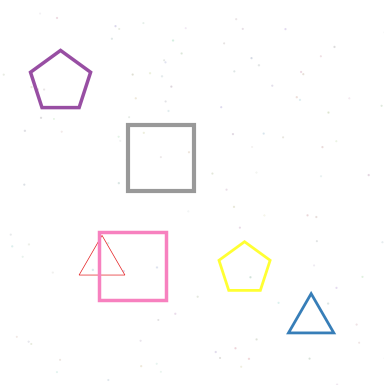[{"shape": "triangle", "thickness": 0.5, "radius": 0.34, "center": [0.265, 0.32]}, {"shape": "triangle", "thickness": 2, "radius": 0.34, "center": [0.808, 0.169]}, {"shape": "pentagon", "thickness": 2.5, "radius": 0.41, "center": [0.157, 0.787]}, {"shape": "pentagon", "thickness": 2, "radius": 0.35, "center": [0.635, 0.302]}, {"shape": "square", "thickness": 2.5, "radius": 0.44, "center": [0.344, 0.308]}, {"shape": "square", "thickness": 3, "radius": 0.43, "center": [0.417, 0.59]}]